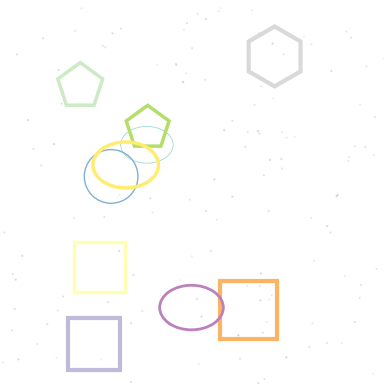[{"shape": "oval", "thickness": 0.5, "radius": 0.34, "center": [0.382, 0.624]}, {"shape": "square", "thickness": 2.5, "radius": 0.33, "center": [0.258, 0.306]}, {"shape": "square", "thickness": 3, "radius": 0.34, "center": [0.243, 0.107]}, {"shape": "circle", "thickness": 1, "radius": 0.35, "center": [0.289, 0.542]}, {"shape": "square", "thickness": 3, "radius": 0.37, "center": [0.646, 0.195]}, {"shape": "pentagon", "thickness": 2.5, "radius": 0.29, "center": [0.384, 0.668]}, {"shape": "hexagon", "thickness": 3, "radius": 0.39, "center": [0.713, 0.853]}, {"shape": "oval", "thickness": 2, "radius": 0.41, "center": [0.497, 0.201]}, {"shape": "pentagon", "thickness": 2.5, "radius": 0.31, "center": [0.208, 0.776]}, {"shape": "oval", "thickness": 2.5, "radius": 0.43, "center": [0.326, 0.572]}]